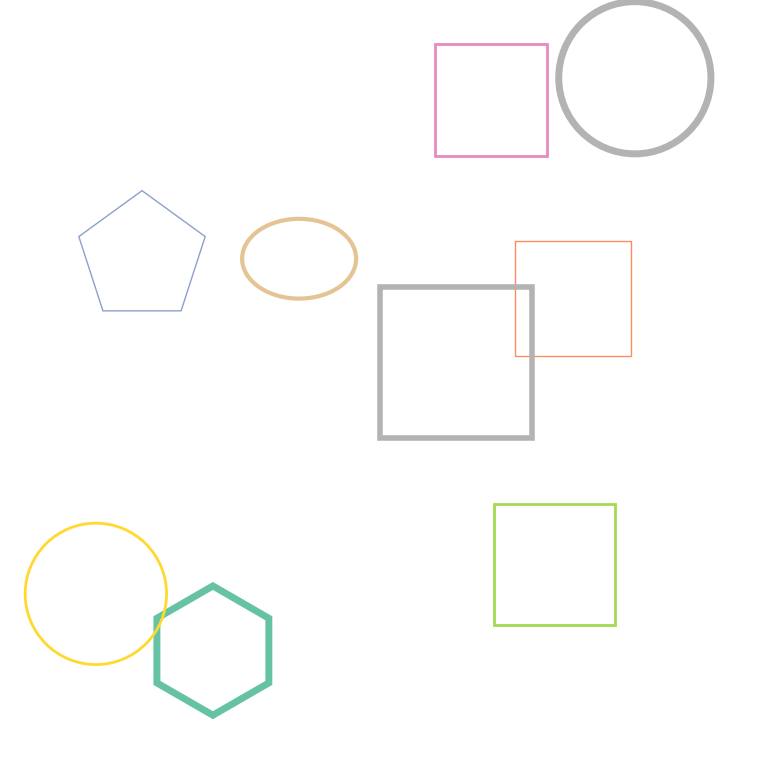[{"shape": "hexagon", "thickness": 2.5, "radius": 0.42, "center": [0.276, 0.155]}, {"shape": "square", "thickness": 0.5, "radius": 0.37, "center": [0.744, 0.613]}, {"shape": "pentagon", "thickness": 0.5, "radius": 0.43, "center": [0.184, 0.666]}, {"shape": "square", "thickness": 1, "radius": 0.36, "center": [0.638, 0.871]}, {"shape": "square", "thickness": 1, "radius": 0.39, "center": [0.72, 0.267]}, {"shape": "circle", "thickness": 1, "radius": 0.46, "center": [0.125, 0.229]}, {"shape": "oval", "thickness": 1.5, "radius": 0.37, "center": [0.388, 0.664]}, {"shape": "circle", "thickness": 2.5, "radius": 0.49, "center": [0.824, 0.899]}, {"shape": "square", "thickness": 2, "radius": 0.49, "center": [0.592, 0.53]}]